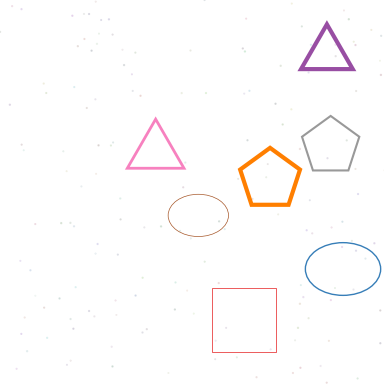[{"shape": "square", "thickness": 0.5, "radius": 0.42, "center": [0.633, 0.17]}, {"shape": "oval", "thickness": 1, "radius": 0.49, "center": [0.891, 0.301]}, {"shape": "triangle", "thickness": 3, "radius": 0.39, "center": [0.849, 0.859]}, {"shape": "pentagon", "thickness": 3, "radius": 0.41, "center": [0.701, 0.534]}, {"shape": "oval", "thickness": 0.5, "radius": 0.39, "center": [0.515, 0.44]}, {"shape": "triangle", "thickness": 2, "radius": 0.42, "center": [0.404, 0.605]}, {"shape": "pentagon", "thickness": 1.5, "radius": 0.39, "center": [0.859, 0.621]}]